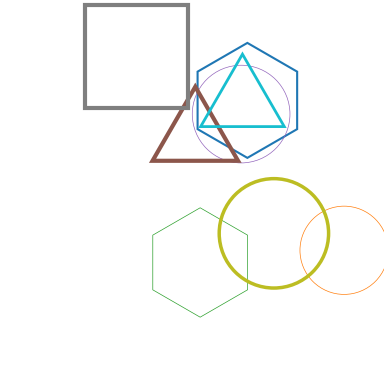[{"shape": "hexagon", "thickness": 1.5, "radius": 0.75, "center": [0.643, 0.739]}, {"shape": "circle", "thickness": 0.5, "radius": 0.57, "center": [0.894, 0.35]}, {"shape": "hexagon", "thickness": 0.5, "radius": 0.71, "center": [0.52, 0.318]}, {"shape": "circle", "thickness": 0.5, "radius": 0.63, "center": [0.626, 0.704]}, {"shape": "triangle", "thickness": 3, "radius": 0.64, "center": [0.507, 0.646]}, {"shape": "square", "thickness": 3, "radius": 0.67, "center": [0.354, 0.854]}, {"shape": "circle", "thickness": 2.5, "radius": 0.71, "center": [0.711, 0.394]}, {"shape": "triangle", "thickness": 2, "radius": 0.63, "center": [0.63, 0.734]}]